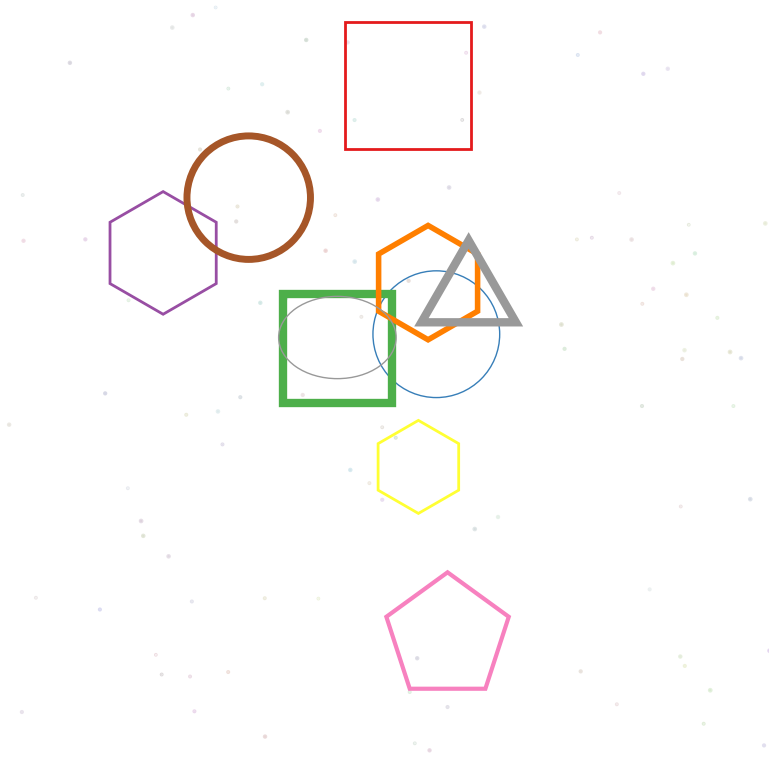[{"shape": "square", "thickness": 1, "radius": 0.41, "center": [0.53, 0.889]}, {"shape": "circle", "thickness": 0.5, "radius": 0.41, "center": [0.567, 0.566]}, {"shape": "square", "thickness": 3, "radius": 0.35, "center": [0.438, 0.548]}, {"shape": "hexagon", "thickness": 1, "radius": 0.4, "center": [0.212, 0.672]}, {"shape": "hexagon", "thickness": 2, "radius": 0.37, "center": [0.556, 0.633]}, {"shape": "hexagon", "thickness": 1, "radius": 0.3, "center": [0.543, 0.394]}, {"shape": "circle", "thickness": 2.5, "radius": 0.4, "center": [0.323, 0.743]}, {"shape": "pentagon", "thickness": 1.5, "radius": 0.42, "center": [0.581, 0.173]}, {"shape": "oval", "thickness": 0.5, "radius": 0.38, "center": [0.438, 0.562]}, {"shape": "triangle", "thickness": 3, "radius": 0.35, "center": [0.609, 0.617]}]